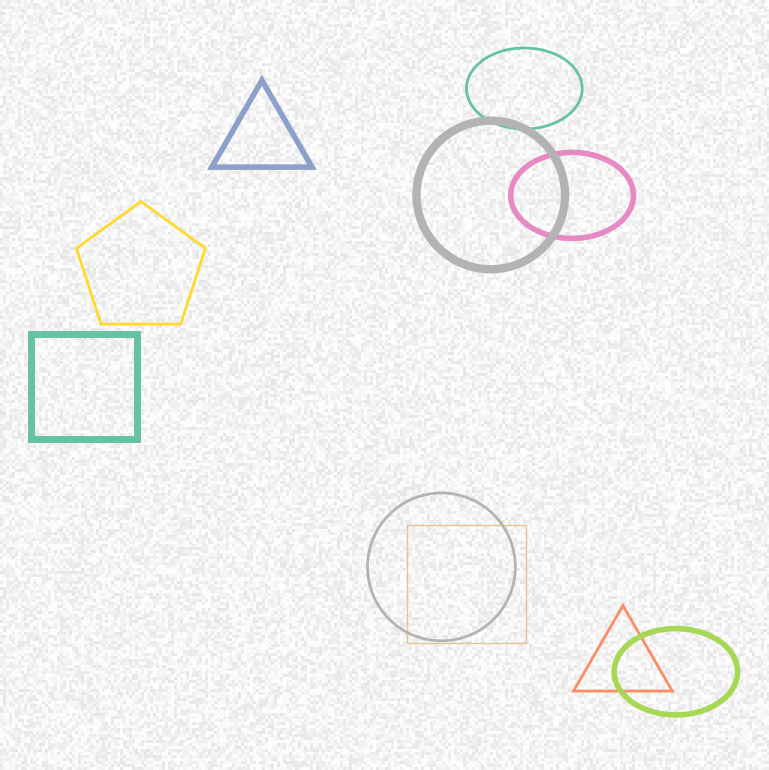[{"shape": "oval", "thickness": 1, "radius": 0.38, "center": [0.681, 0.885]}, {"shape": "square", "thickness": 2.5, "radius": 0.34, "center": [0.109, 0.498]}, {"shape": "triangle", "thickness": 1, "radius": 0.37, "center": [0.809, 0.14]}, {"shape": "triangle", "thickness": 2, "radius": 0.38, "center": [0.34, 0.821]}, {"shape": "oval", "thickness": 2, "radius": 0.4, "center": [0.743, 0.746]}, {"shape": "oval", "thickness": 2, "radius": 0.4, "center": [0.878, 0.128]}, {"shape": "pentagon", "thickness": 1, "radius": 0.44, "center": [0.183, 0.65]}, {"shape": "square", "thickness": 0.5, "radius": 0.38, "center": [0.606, 0.241]}, {"shape": "circle", "thickness": 3, "radius": 0.48, "center": [0.637, 0.747]}, {"shape": "circle", "thickness": 1, "radius": 0.48, "center": [0.573, 0.264]}]